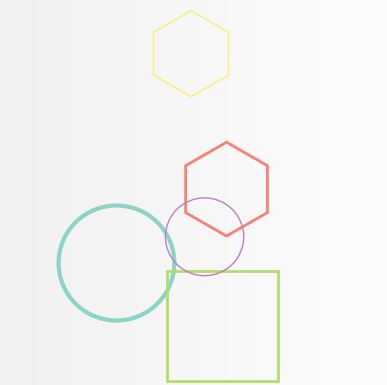[{"shape": "circle", "thickness": 3, "radius": 0.75, "center": [0.301, 0.317]}, {"shape": "hexagon", "thickness": 2, "radius": 0.61, "center": [0.585, 0.509]}, {"shape": "square", "thickness": 2, "radius": 0.71, "center": [0.574, 0.153]}, {"shape": "circle", "thickness": 1, "radius": 0.51, "center": [0.528, 0.385]}, {"shape": "hexagon", "thickness": 1, "radius": 0.56, "center": [0.493, 0.861]}]